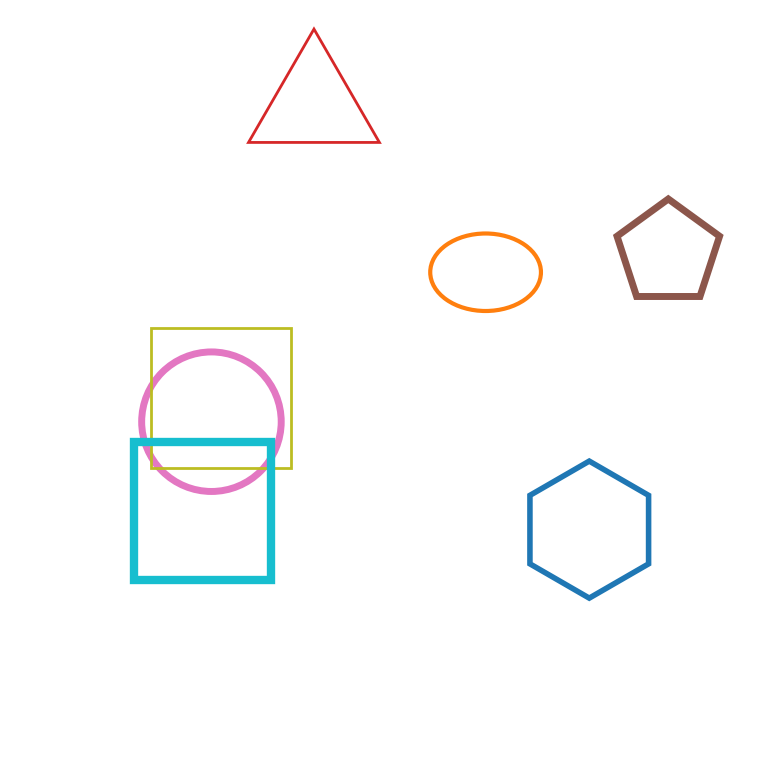[{"shape": "hexagon", "thickness": 2, "radius": 0.44, "center": [0.765, 0.312]}, {"shape": "oval", "thickness": 1.5, "radius": 0.36, "center": [0.631, 0.646]}, {"shape": "triangle", "thickness": 1, "radius": 0.49, "center": [0.408, 0.864]}, {"shape": "pentagon", "thickness": 2.5, "radius": 0.35, "center": [0.868, 0.672]}, {"shape": "circle", "thickness": 2.5, "radius": 0.45, "center": [0.275, 0.452]}, {"shape": "square", "thickness": 1, "radius": 0.46, "center": [0.287, 0.483]}, {"shape": "square", "thickness": 3, "radius": 0.45, "center": [0.263, 0.336]}]